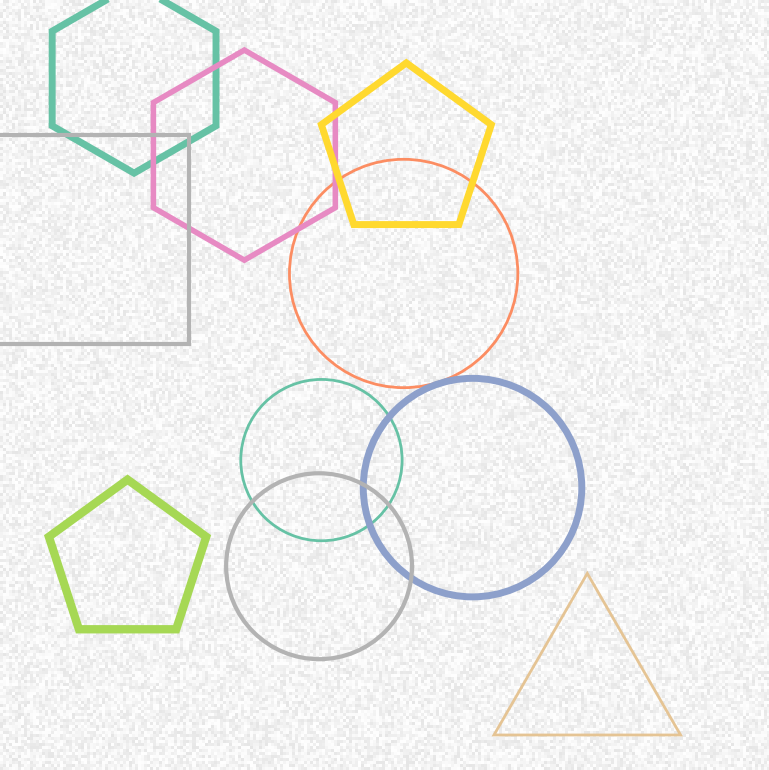[{"shape": "circle", "thickness": 1, "radius": 0.52, "center": [0.417, 0.402]}, {"shape": "hexagon", "thickness": 2.5, "radius": 0.61, "center": [0.174, 0.898]}, {"shape": "circle", "thickness": 1, "radius": 0.74, "center": [0.524, 0.645]}, {"shape": "circle", "thickness": 2.5, "radius": 0.71, "center": [0.614, 0.367]}, {"shape": "hexagon", "thickness": 2, "radius": 0.68, "center": [0.317, 0.799]}, {"shape": "pentagon", "thickness": 3, "radius": 0.54, "center": [0.166, 0.27]}, {"shape": "pentagon", "thickness": 2.5, "radius": 0.58, "center": [0.528, 0.802]}, {"shape": "triangle", "thickness": 1, "radius": 0.7, "center": [0.763, 0.115]}, {"shape": "circle", "thickness": 1.5, "radius": 0.6, "center": [0.414, 0.265]}, {"shape": "square", "thickness": 1.5, "radius": 0.68, "center": [0.109, 0.689]}]